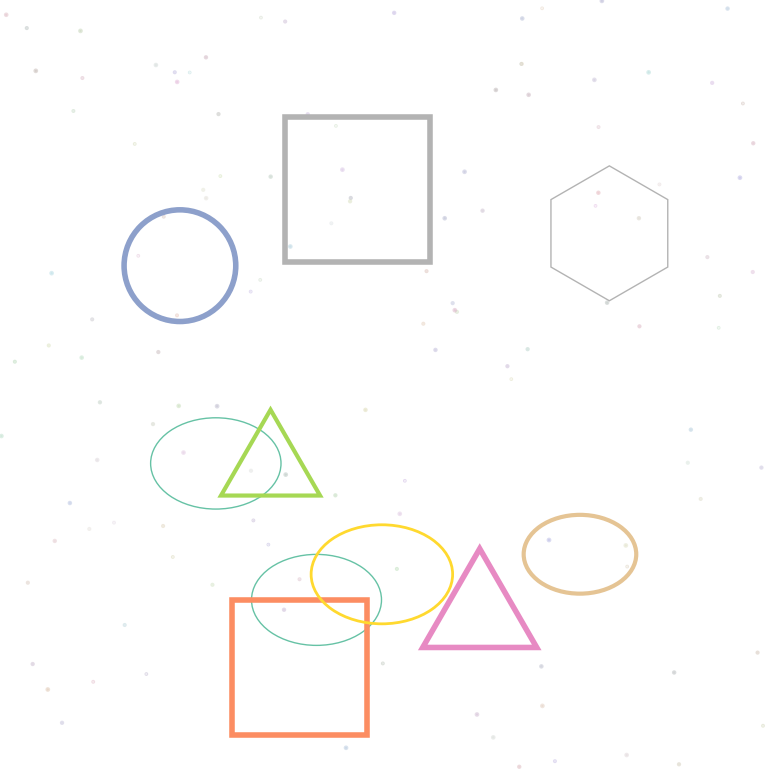[{"shape": "oval", "thickness": 0.5, "radius": 0.42, "center": [0.28, 0.398]}, {"shape": "oval", "thickness": 0.5, "radius": 0.42, "center": [0.411, 0.221]}, {"shape": "square", "thickness": 2, "radius": 0.44, "center": [0.389, 0.133]}, {"shape": "circle", "thickness": 2, "radius": 0.36, "center": [0.234, 0.655]}, {"shape": "triangle", "thickness": 2, "radius": 0.43, "center": [0.623, 0.202]}, {"shape": "triangle", "thickness": 1.5, "radius": 0.37, "center": [0.351, 0.394]}, {"shape": "oval", "thickness": 1, "radius": 0.46, "center": [0.496, 0.254]}, {"shape": "oval", "thickness": 1.5, "radius": 0.37, "center": [0.753, 0.28]}, {"shape": "hexagon", "thickness": 0.5, "radius": 0.44, "center": [0.791, 0.697]}, {"shape": "square", "thickness": 2, "radius": 0.47, "center": [0.464, 0.754]}]